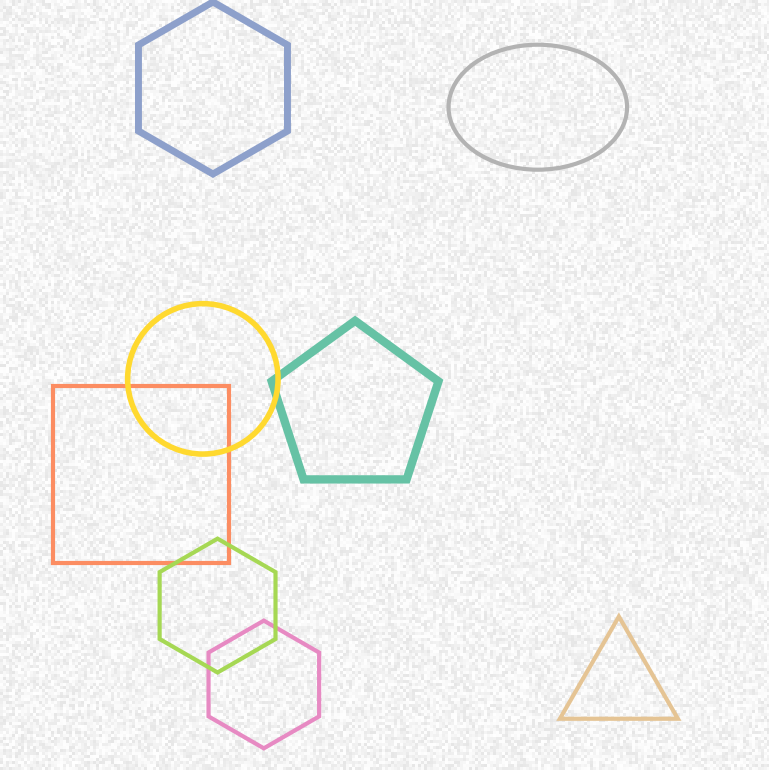[{"shape": "pentagon", "thickness": 3, "radius": 0.57, "center": [0.461, 0.47]}, {"shape": "square", "thickness": 1.5, "radius": 0.57, "center": [0.183, 0.384]}, {"shape": "hexagon", "thickness": 2.5, "radius": 0.56, "center": [0.277, 0.886]}, {"shape": "hexagon", "thickness": 1.5, "radius": 0.41, "center": [0.343, 0.111]}, {"shape": "hexagon", "thickness": 1.5, "radius": 0.43, "center": [0.283, 0.214]}, {"shape": "circle", "thickness": 2, "radius": 0.49, "center": [0.263, 0.508]}, {"shape": "triangle", "thickness": 1.5, "radius": 0.44, "center": [0.804, 0.111]}, {"shape": "oval", "thickness": 1.5, "radius": 0.58, "center": [0.698, 0.861]}]